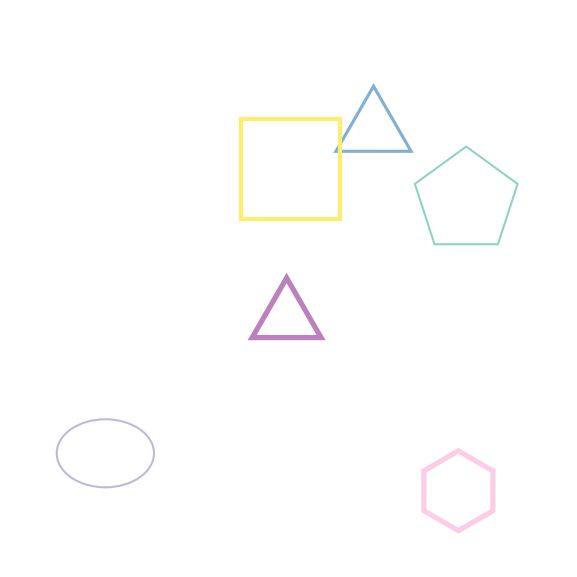[{"shape": "pentagon", "thickness": 1, "radius": 0.47, "center": [0.807, 0.652]}, {"shape": "oval", "thickness": 1, "radius": 0.42, "center": [0.182, 0.214]}, {"shape": "triangle", "thickness": 1.5, "radius": 0.38, "center": [0.647, 0.775]}, {"shape": "hexagon", "thickness": 2.5, "radius": 0.35, "center": [0.794, 0.149]}, {"shape": "triangle", "thickness": 2.5, "radius": 0.34, "center": [0.496, 0.449]}, {"shape": "square", "thickness": 2, "radius": 0.43, "center": [0.503, 0.706]}]